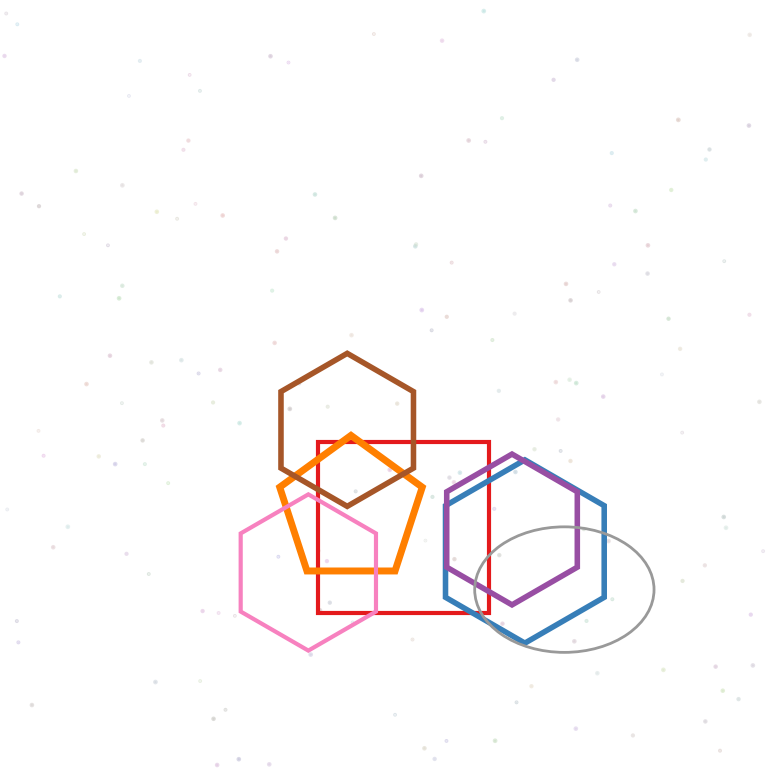[{"shape": "square", "thickness": 1.5, "radius": 0.56, "center": [0.524, 0.315]}, {"shape": "hexagon", "thickness": 2, "radius": 0.59, "center": [0.682, 0.284]}, {"shape": "hexagon", "thickness": 2, "radius": 0.49, "center": [0.665, 0.312]}, {"shape": "pentagon", "thickness": 2.5, "radius": 0.49, "center": [0.456, 0.337]}, {"shape": "hexagon", "thickness": 2, "radius": 0.5, "center": [0.451, 0.442]}, {"shape": "hexagon", "thickness": 1.5, "radius": 0.51, "center": [0.4, 0.257]}, {"shape": "oval", "thickness": 1, "radius": 0.58, "center": [0.733, 0.234]}]